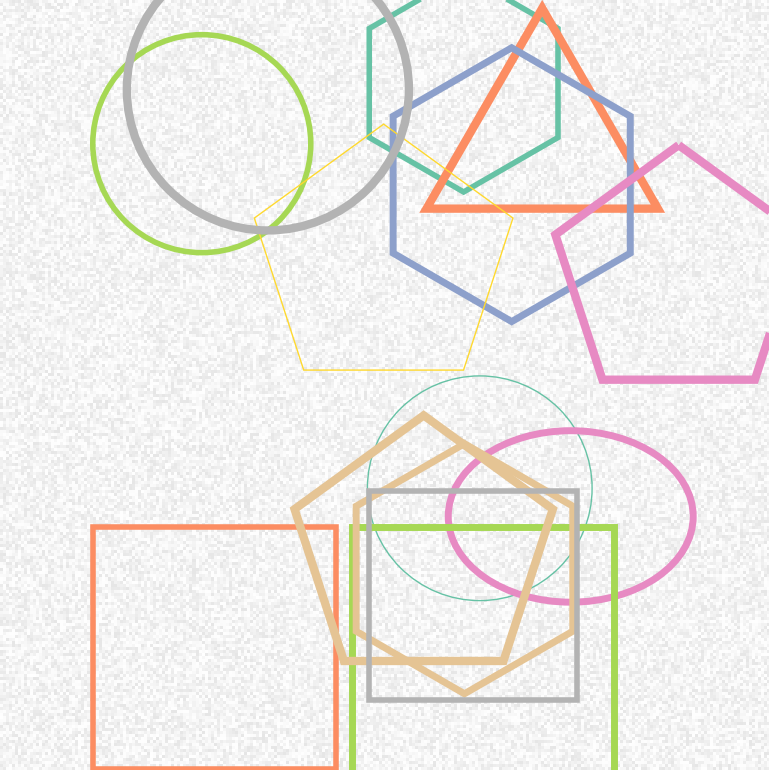[{"shape": "hexagon", "thickness": 2, "radius": 0.71, "center": [0.602, 0.892]}, {"shape": "circle", "thickness": 0.5, "radius": 0.73, "center": [0.623, 0.366]}, {"shape": "triangle", "thickness": 3, "radius": 0.87, "center": [0.704, 0.816]}, {"shape": "square", "thickness": 2, "radius": 0.79, "center": [0.278, 0.158]}, {"shape": "hexagon", "thickness": 2.5, "radius": 0.89, "center": [0.665, 0.76]}, {"shape": "oval", "thickness": 2.5, "radius": 0.8, "center": [0.741, 0.329]}, {"shape": "pentagon", "thickness": 3, "radius": 0.84, "center": [0.881, 0.643]}, {"shape": "square", "thickness": 2.5, "radius": 0.85, "center": [0.627, 0.145]}, {"shape": "circle", "thickness": 2, "radius": 0.71, "center": [0.262, 0.813]}, {"shape": "pentagon", "thickness": 0.5, "radius": 0.88, "center": [0.498, 0.662]}, {"shape": "pentagon", "thickness": 3, "radius": 0.88, "center": [0.55, 0.284]}, {"shape": "hexagon", "thickness": 2.5, "radius": 0.81, "center": [0.603, 0.261]}, {"shape": "circle", "thickness": 3, "radius": 0.92, "center": [0.348, 0.884]}, {"shape": "square", "thickness": 2, "radius": 0.68, "center": [0.615, 0.227]}]